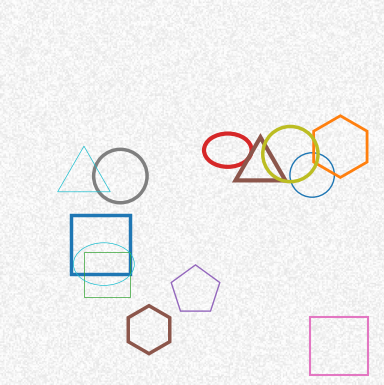[{"shape": "circle", "thickness": 1, "radius": 0.29, "center": [0.811, 0.546]}, {"shape": "square", "thickness": 2.5, "radius": 0.38, "center": [0.261, 0.365]}, {"shape": "hexagon", "thickness": 2, "radius": 0.4, "center": [0.884, 0.619]}, {"shape": "square", "thickness": 0.5, "radius": 0.3, "center": [0.278, 0.287]}, {"shape": "oval", "thickness": 3, "radius": 0.31, "center": [0.592, 0.61]}, {"shape": "pentagon", "thickness": 1, "radius": 0.33, "center": [0.508, 0.246]}, {"shape": "triangle", "thickness": 3, "radius": 0.37, "center": [0.677, 0.569]}, {"shape": "hexagon", "thickness": 2.5, "radius": 0.31, "center": [0.387, 0.144]}, {"shape": "square", "thickness": 1.5, "radius": 0.37, "center": [0.881, 0.102]}, {"shape": "circle", "thickness": 2.5, "radius": 0.35, "center": [0.313, 0.543]}, {"shape": "circle", "thickness": 2.5, "radius": 0.36, "center": [0.754, 0.6]}, {"shape": "triangle", "thickness": 0.5, "radius": 0.4, "center": [0.218, 0.541]}, {"shape": "oval", "thickness": 0.5, "radius": 0.4, "center": [0.27, 0.314]}]